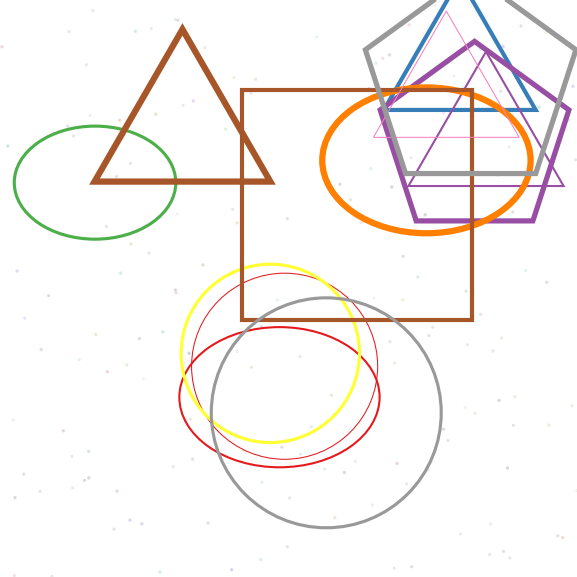[{"shape": "oval", "thickness": 1, "radius": 0.87, "center": [0.484, 0.311]}, {"shape": "circle", "thickness": 0.5, "radius": 0.81, "center": [0.493, 0.365]}, {"shape": "triangle", "thickness": 2, "radius": 0.76, "center": [0.796, 0.885]}, {"shape": "oval", "thickness": 1.5, "radius": 0.7, "center": [0.165, 0.683]}, {"shape": "triangle", "thickness": 1, "radius": 0.78, "center": [0.842, 0.755]}, {"shape": "pentagon", "thickness": 2.5, "radius": 0.86, "center": [0.822, 0.756]}, {"shape": "oval", "thickness": 3, "radius": 0.9, "center": [0.738, 0.721]}, {"shape": "circle", "thickness": 1.5, "radius": 0.77, "center": [0.468, 0.387]}, {"shape": "triangle", "thickness": 3, "radius": 0.88, "center": [0.316, 0.773]}, {"shape": "square", "thickness": 2, "radius": 1.0, "center": [0.618, 0.644]}, {"shape": "triangle", "thickness": 0.5, "radius": 0.73, "center": [0.773, 0.834]}, {"shape": "pentagon", "thickness": 2.5, "radius": 0.96, "center": [0.815, 0.854]}, {"shape": "circle", "thickness": 1.5, "radius": 1.0, "center": [0.565, 0.284]}]